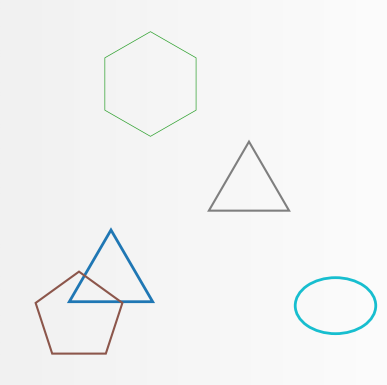[{"shape": "triangle", "thickness": 2, "radius": 0.62, "center": [0.286, 0.278]}, {"shape": "hexagon", "thickness": 0.5, "radius": 0.68, "center": [0.388, 0.782]}, {"shape": "pentagon", "thickness": 1.5, "radius": 0.59, "center": [0.204, 0.177]}, {"shape": "triangle", "thickness": 1.5, "radius": 0.6, "center": [0.643, 0.513]}, {"shape": "oval", "thickness": 2, "radius": 0.52, "center": [0.866, 0.206]}]